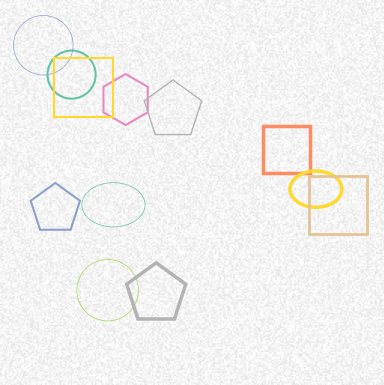[{"shape": "circle", "thickness": 1.5, "radius": 0.31, "center": [0.186, 0.806]}, {"shape": "oval", "thickness": 0.5, "radius": 0.41, "center": [0.295, 0.468]}, {"shape": "square", "thickness": 2.5, "radius": 0.31, "center": [0.744, 0.612]}, {"shape": "pentagon", "thickness": 1.5, "radius": 0.34, "center": [0.144, 0.458]}, {"shape": "circle", "thickness": 0.5, "radius": 0.39, "center": [0.113, 0.883]}, {"shape": "hexagon", "thickness": 1.5, "radius": 0.33, "center": [0.326, 0.741]}, {"shape": "circle", "thickness": 0.5, "radius": 0.4, "center": [0.28, 0.246]}, {"shape": "square", "thickness": 1.5, "radius": 0.38, "center": [0.217, 0.774]}, {"shape": "oval", "thickness": 2.5, "radius": 0.34, "center": [0.821, 0.509]}, {"shape": "square", "thickness": 2, "radius": 0.38, "center": [0.879, 0.467]}, {"shape": "pentagon", "thickness": 1, "radius": 0.39, "center": [0.449, 0.714]}, {"shape": "pentagon", "thickness": 2.5, "radius": 0.4, "center": [0.406, 0.237]}]